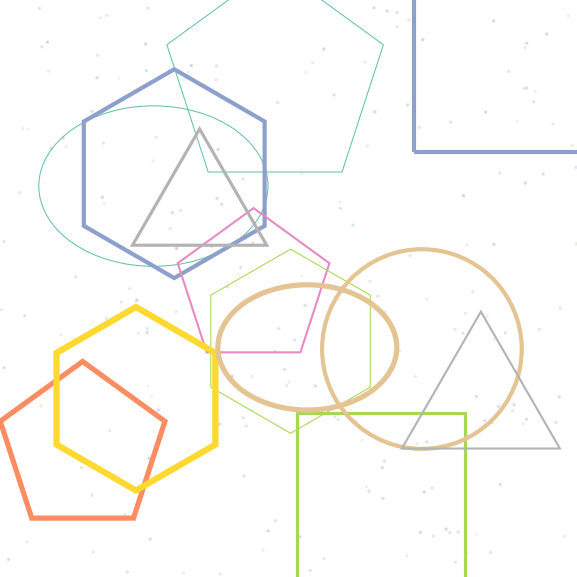[{"shape": "oval", "thickness": 0.5, "radius": 0.99, "center": [0.266, 0.677]}, {"shape": "pentagon", "thickness": 0.5, "radius": 0.99, "center": [0.476, 0.861]}, {"shape": "pentagon", "thickness": 2.5, "radius": 0.75, "center": [0.143, 0.223]}, {"shape": "square", "thickness": 2, "radius": 0.71, "center": [0.86, 0.879]}, {"shape": "hexagon", "thickness": 2, "radius": 0.9, "center": [0.302, 0.698]}, {"shape": "pentagon", "thickness": 1, "radius": 0.69, "center": [0.439, 0.501]}, {"shape": "hexagon", "thickness": 0.5, "radius": 0.8, "center": [0.503, 0.408]}, {"shape": "square", "thickness": 1.5, "radius": 0.73, "center": [0.661, 0.139]}, {"shape": "hexagon", "thickness": 3, "radius": 0.79, "center": [0.235, 0.309]}, {"shape": "oval", "thickness": 2.5, "radius": 0.77, "center": [0.532, 0.398]}, {"shape": "circle", "thickness": 2, "radius": 0.86, "center": [0.731, 0.395]}, {"shape": "triangle", "thickness": 1.5, "radius": 0.67, "center": [0.346, 0.642]}, {"shape": "triangle", "thickness": 1, "radius": 0.79, "center": [0.833, 0.301]}]